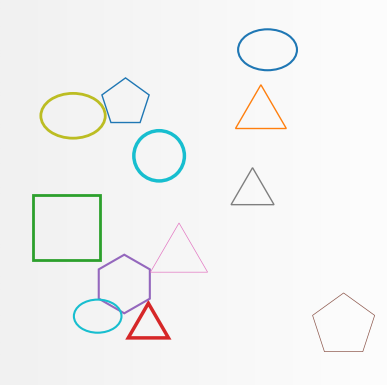[{"shape": "pentagon", "thickness": 1, "radius": 0.32, "center": [0.324, 0.734]}, {"shape": "oval", "thickness": 1.5, "radius": 0.38, "center": [0.69, 0.871]}, {"shape": "triangle", "thickness": 1, "radius": 0.38, "center": [0.673, 0.704]}, {"shape": "square", "thickness": 2, "radius": 0.43, "center": [0.172, 0.409]}, {"shape": "triangle", "thickness": 2.5, "radius": 0.3, "center": [0.383, 0.152]}, {"shape": "hexagon", "thickness": 1.5, "radius": 0.38, "center": [0.321, 0.262]}, {"shape": "pentagon", "thickness": 0.5, "radius": 0.42, "center": [0.887, 0.155]}, {"shape": "triangle", "thickness": 0.5, "radius": 0.43, "center": [0.462, 0.336]}, {"shape": "triangle", "thickness": 1, "radius": 0.32, "center": [0.652, 0.5]}, {"shape": "oval", "thickness": 2, "radius": 0.42, "center": [0.188, 0.699]}, {"shape": "oval", "thickness": 1.5, "radius": 0.31, "center": [0.252, 0.179]}, {"shape": "circle", "thickness": 2.5, "radius": 0.33, "center": [0.411, 0.595]}]